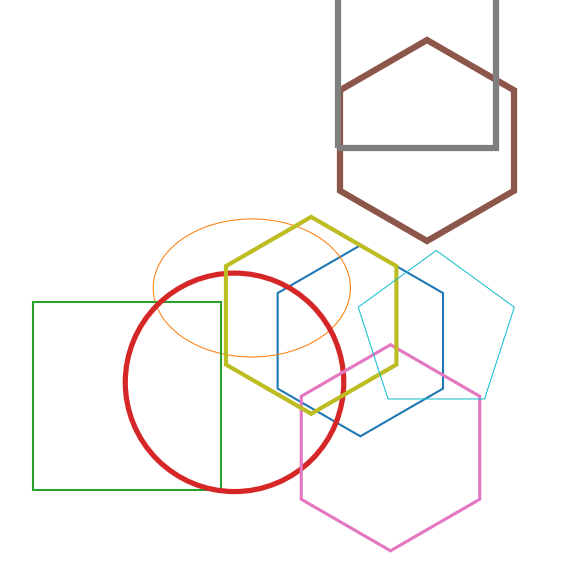[{"shape": "hexagon", "thickness": 1, "radius": 0.83, "center": [0.624, 0.409]}, {"shape": "oval", "thickness": 0.5, "radius": 0.85, "center": [0.436, 0.5]}, {"shape": "square", "thickness": 1, "radius": 0.81, "center": [0.221, 0.313]}, {"shape": "circle", "thickness": 2.5, "radius": 0.95, "center": [0.406, 0.337]}, {"shape": "hexagon", "thickness": 3, "radius": 0.87, "center": [0.739, 0.756]}, {"shape": "hexagon", "thickness": 1.5, "radius": 0.89, "center": [0.676, 0.224]}, {"shape": "square", "thickness": 3, "radius": 0.69, "center": [0.722, 0.88]}, {"shape": "hexagon", "thickness": 2, "radius": 0.85, "center": [0.539, 0.453]}, {"shape": "pentagon", "thickness": 0.5, "radius": 0.71, "center": [0.755, 0.423]}]